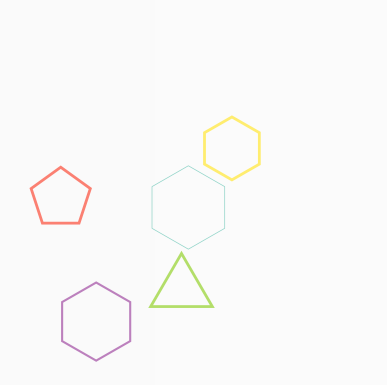[{"shape": "hexagon", "thickness": 0.5, "radius": 0.54, "center": [0.486, 0.461]}, {"shape": "pentagon", "thickness": 2, "radius": 0.4, "center": [0.157, 0.485]}, {"shape": "triangle", "thickness": 2, "radius": 0.46, "center": [0.468, 0.25]}, {"shape": "hexagon", "thickness": 1.5, "radius": 0.51, "center": [0.248, 0.165]}, {"shape": "hexagon", "thickness": 2, "radius": 0.41, "center": [0.599, 0.615]}]